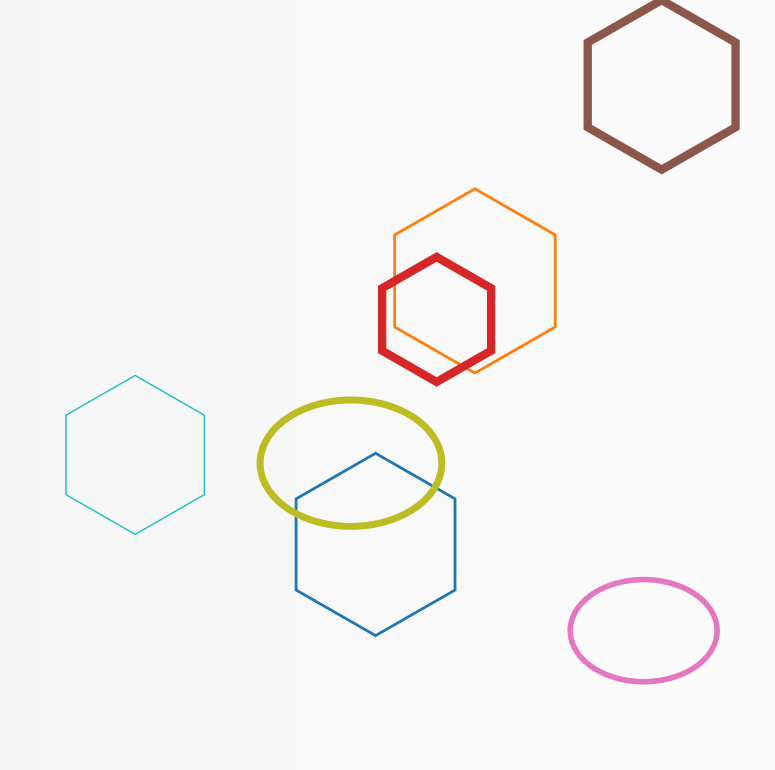[{"shape": "hexagon", "thickness": 1, "radius": 0.59, "center": [0.485, 0.293]}, {"shape": "hexagon", "thickness": 1, "radius": 0.6, "center": [0.613, 0.635]}, {"shape": "hexagon", "thickness": 3, "radius": 0.41, "center": [0.563, 0.585]}, {"shape": "hexagon", "thickness": 3, "radius": 0.55, "center": [0.854, 0.89]}, {"shape": "oval", "thickness": 2, "radius": 0.47, "center": [0.831, 0.181]}, {"shape": "oval", "thickness": 2.5, "radius": 0.59, "center": [0.453, 0.398]}, {"shape": "hexagon", "thickness": 0.5, "radius": 0.52, "center": [0.174, 0.409]}]